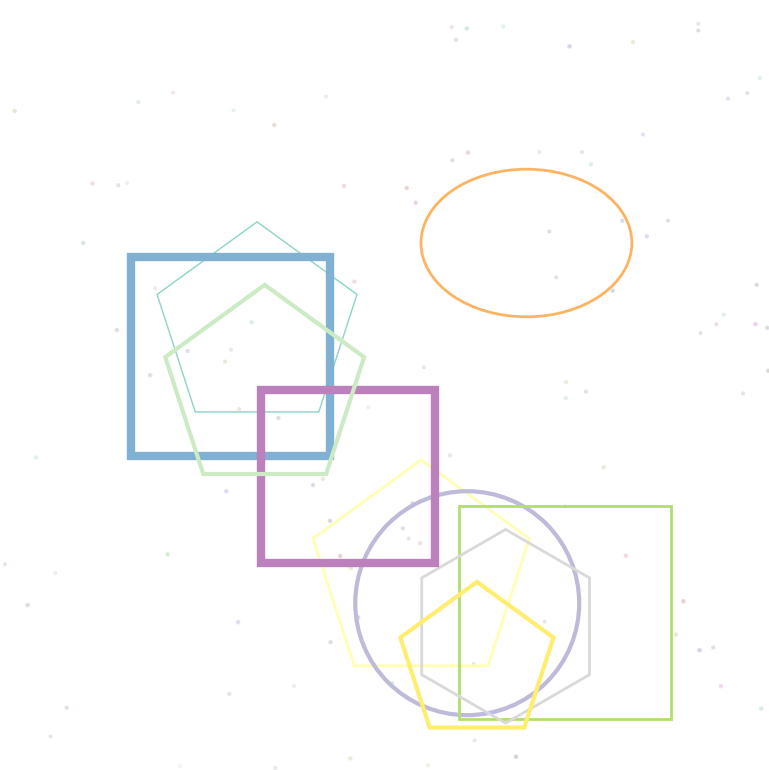[{"shape": "pentagon", "thickness": 0.5, "radius": 0.68, "center": [0.334, 0.575]}, {"shape": "pentagon", "thickness": 1, "radius": 0.74, "center": [0.547, 0.255]}, {"shape": "circle", "thickness": 1.5, "radius": 0.73, "center": [0.607, 0.217]}, {"shape": "square", "thickness": 3, "radius": 0.65, "center": [0.3, 0.537]}, {"shape": "oval", "thickness": 1, "radius": 0.68, "center": [0.684, 0.684]}, {"shape": "square", "thickness": 1, "radius": 0.69, "center": [0.734, 0.205]}, {"shape": "hexagon", "thickness": 1, "radius": 0.63, "center": [0.657, 0.187]}, {"shape": "square", "thickness": 3, "radius": 0.56, "center": [0.452, 0.381]}, {"shape": "pentagon", "thickness": 1.5, "radius": 0.68, "center": [0.344, 0.494]}, {"shape": "pentagon", "thickness": 1.5, "radius": 0.52, "center": [0.619, 0.14]}]